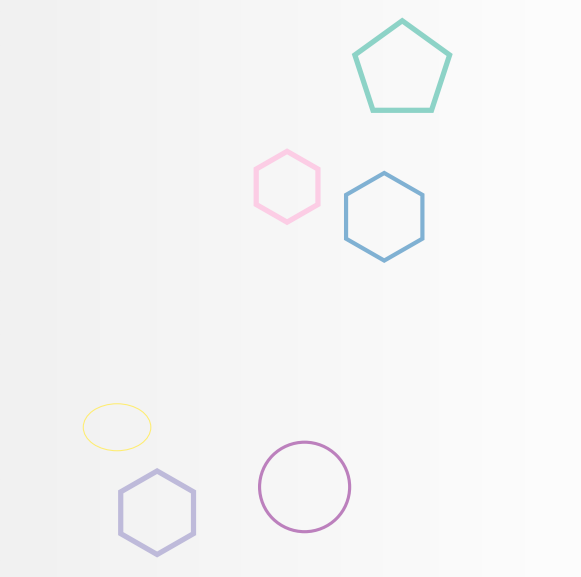[{"shape": "pentagon", "thickness": 2.5, "radius": 0.43, "center": [0.692, 0.877]}, {"shape": "hexagon", "thickness": 2.5, "radius": 0.36, "center": [0.27, 0.111]}, {"shape": "hexagon", "thickness": 2, "radius": 0.38, "center": [0.661, 0.624]}, {"shape": "hexagon", "thickness": 2.5, "radius": 0.31, "center": [0.494, 0.676]}, {"shape": "circle", "thickness": 1.5, "radius": 0.39, "center": [0.524, 0.156]}, {"shape": "oval", "thickness": 0.5, "radius": 0.29, "center": [0.201, 0.259]}]